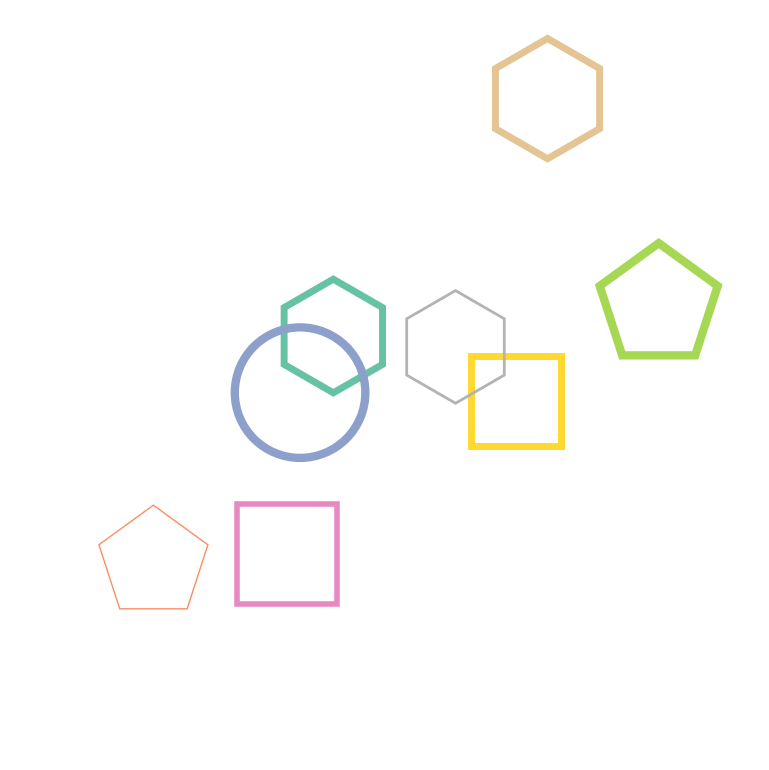[{"shape": "hexagon", "thickness": 2.5, "radius": 0.37, "center": [0.433, 0.564]}, {"shape": "pentagon", "thickness": 0.5, "radius": 0.37, "center": [0.199, 0.27]}, {"shape": "circle", "thickness": 3, "radius": 0.42, "center": [0.39, 0.49]}, {"shape": "square", "thickness": 2, "radius": 0.32, "center": [0.373, 0.281]}, {"shape": "pentagon", "thickness": 3, "radius": 0.4, "center": [0.855, 0.604]}, {"shape": "square", "thickness": 2.5, "radius": 0.29, "center": [0.67, 0.48]}, {"shape": "hexagon", "thickness": 2.5, "radius": 0.39, "center": [0.711, 0.872]}, {"shape": "hexagon", "thickness": 1, "radius": 0.37, "center": [0.592, 0.549]}]